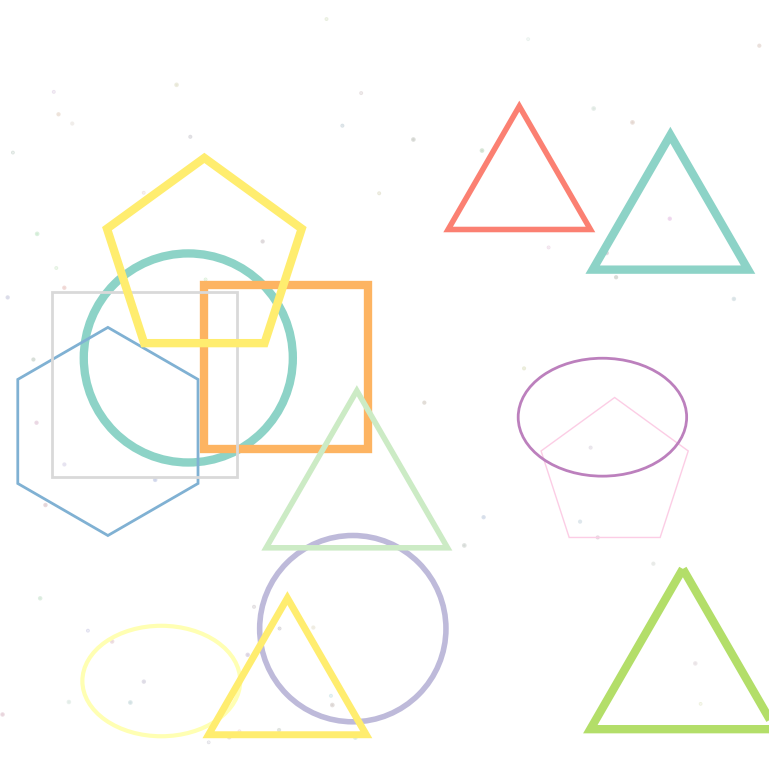[{"shape": "circle", "thickness": 3, "radius": 0.68, "center": [0.245, 0.535]}, {"shape": "triangle", "thickness": 3, "radius": 0.58, "center": [0.871, 0.708]}, {"shape": "oval", "thickness": 1.5, "radius": 0.51, "center": [0.209, 0.116]}, {"shape": "circle", "thickness": 2, "radius": 0.6, "center": [0.458, 0.184]}, {"shape": "triangle", "thickness": 2, "radius": 0.53, "center": [0.674, 0.755]}, {"shape": "hexagon", "thickness": 1, "radius": 0.68, "center": [0.14, 0.44]}, {"shape": "square", "thickness": 3, "radius": 0.53, "center": [0.372, 0.523]}, {"shape": "triangle", "thickness": 3, "radius": 0.69, "center": [0.887, 0.122]}, {"shape": "pentagon", "thickness": 0.5, "radius": 0.5, "center": [0.798, 0.383]}, {"shape": "square", "thickness": 1, "radius": 0.6, "center": [0.188, 0.501]}, {"shape": "oval", "thickness": 1, "radius": 0.55, "center": [0.782, 0.458]}, {"shape": "triangle", "thickness": 2, "radius": 0.68, "center": [0.463, 0.357]}, {"shape": "pentagon", "thickness": 3, "radius": 0.66, "center": [0.265, 0.662]}, {"shape": "triangle", "thickness": 2.5, "radius": 0.59, "center": [0.373, 0.105]}]